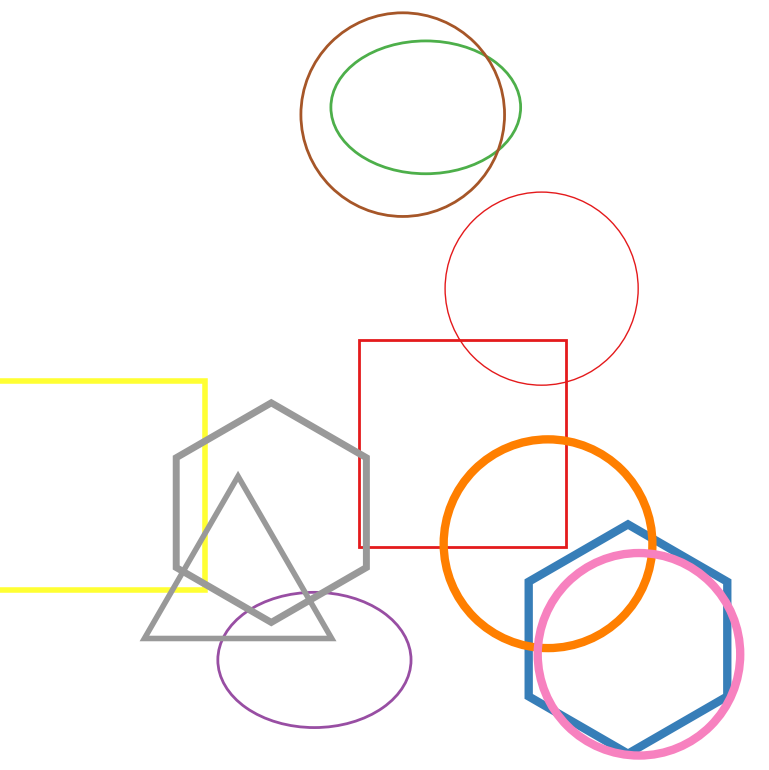[{"shape": "circle", "thickness": 0.5, "radius": 0.63, "center": [0.703, 0.625]}, {"shape": "square", "thickness": 1, "radius": 0.67, "center": [0.6, 0.424]}, {"shape": "hexagon", "thickness": 3, "radius": 0.74, "center": [0.816, 0.17]}, {"shape": "oval", "thickness": 1, "radius": 0.62, "center": [0.553, 0.861]}, {"shape": "oval", "thickness": 1, "radius": 0.63, "center": [0.408, 0.143]}, {"shape": "circle", "thickness": 3, "radius": 0.68, "center": [0.712, 0.294]}, {"shape": "square", "thickness": 2, "radius": 0.68, "center": [0.131, 0.369]}, {"shape": "circle", "thickness": 1, "radius": 0.66, "center": [0.523, 0.851]}, {"shape": "circle", "thickness": 3, "radius": 0.66, "center": [0.83, 0.15]}, {"shape": "hexagon", "thickness": 2.5, "radius": 0.71, "center": [0.352, 0.334]}, {"shape": "triangle", "thickness": 2, "radius": 0.7, "center": [0.309, 0.241]}]